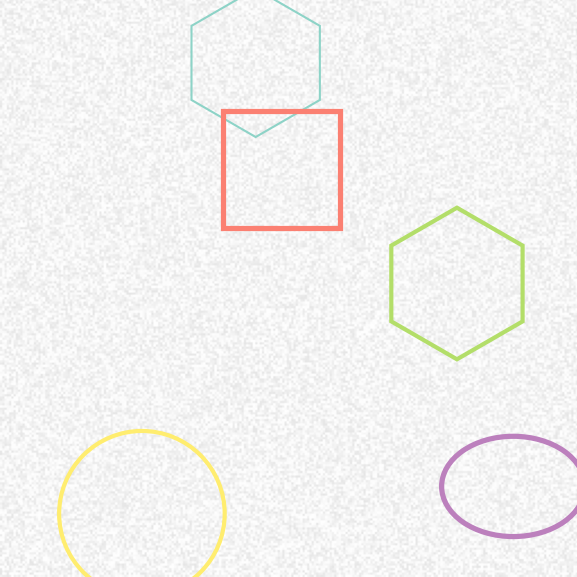[{"shape": "hexagon", "thickness": 1, "radius": 0.64, "center": [0.443, 0.89]}, {"shape": "square", "thickness": 2.5, "radius": 0.51, "center": [0.487, 0.706]}, {"shape": "hexagon", "thickness": 2, "radius": 0.66, "center": [0.791, 0.508]}, {"shape": "oval", "thickness": 2.5, "radius": 0.62, "center": [0.889, 0.157]}, {"shape": "circle", "thickness": 2, "radius": 0.72, "center": [0.246, 0.11]}]